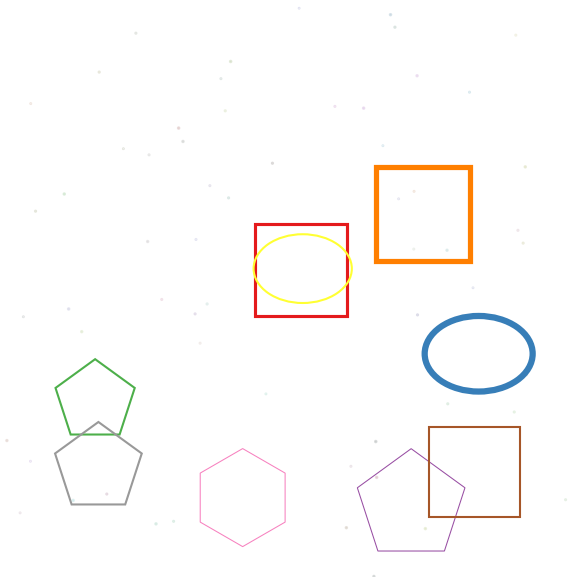[{"shape": "square", "thickness": 1.5, "radius": 0.4, "center": [0.521, 0.532]}, {"shape": "oval", "thickness": 3, "radius": 0.47, "center": [0.829, 0.387]}, {"shape": "pentagon", "thickness": 1, "radius": 0.36, "center": [0.165, 0.305]}, {"shape": "pentagon", "thickness": 0.5, "radius": 0.49, "center": [0.712, 0.124]}, {"shape": "square", "thickness": 2.5, "radius": 0.41, "center": [0.733, 0.628]}, {"shape": "oval", "thickness": 1, "radius": 0.43, "center": [0.524, 0.534]}, {"shape": "square", "thickness": 1, "radius": 0.39, "center": [0.822, 0.182]}, {"shape": "hexagon", "thickness": 0.5, "radius": 0.42, "center": [0.42, 0.137]}, {"shape": "pentagon", "thickness": 1, "radius": 0.39, "center": [0.17, 0.189]}]